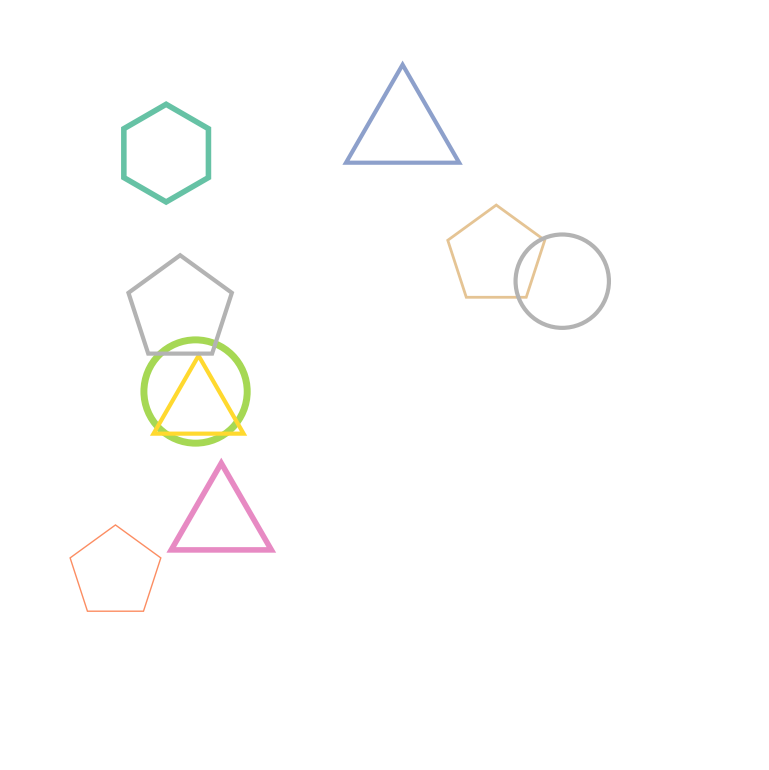[{"shape": "hexagon", "thickness": 2, "radius": 0.32, "center": [0.216, 0.801]}, {"shape": "pentagon", "thickness": 0.5, "radius": 0.31, "center": [0.15, 0.256]}, {"shape": "triangle", "thickness": 1.5, "radius": 0.42, "center": [0.523, 0.831]}, {"shape": "triangle", "thickness": 2, "radius": 0.38, "center": [0.287, 0.323]}, {"shape": "circle", "thickness": 2.5, "radius": 0.34, "center": [0.254, 0.492]}, {"shape": "triangle", "thickness": 1.5, "radius": 0.34, "center": [0.258, 0.471]}, {"shape": "pentagon", "thickness": 1, "radius": 0.33, "center": [0.644, 0.667]}, {"shape": "circle", "thickness": 1.5, "radius": 0.3, "center": [0.73, 0.635]}, {"shape": "pentagon", "thickness": 1.5, "radius": 0.35, "center": [0.234, 0.598]}]